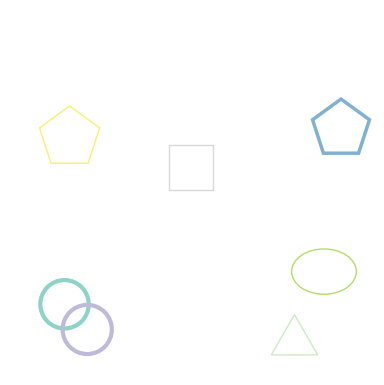[{"shape": "circle", "thickness": 3, "radius": 0.31, "center": [0.168, 0.21]}, {"shape": "circle", "thickness": 3, "radius": 0.32, "center": [0.227, 0.144]}, {"shape": "pentagon", "thickness": 2.5, "radius": 0.39, "center": [0.886, 0.665]}, {"shape": "oval", "thickness": 1, "radius": 0.42, "center": [0.842, 0.295]}, {"shape": "square", "thickness": 1, "radius": 0.29, "center": [0.496, 0.565]}, {"shape": "triangle", "thickness": 1, "radius": 0.35, "center": [0.765, 0.113]}, {"shape": "pentagon", "thickness": 1, "radius": 0.41, "center": [0.181, 0.643]}]